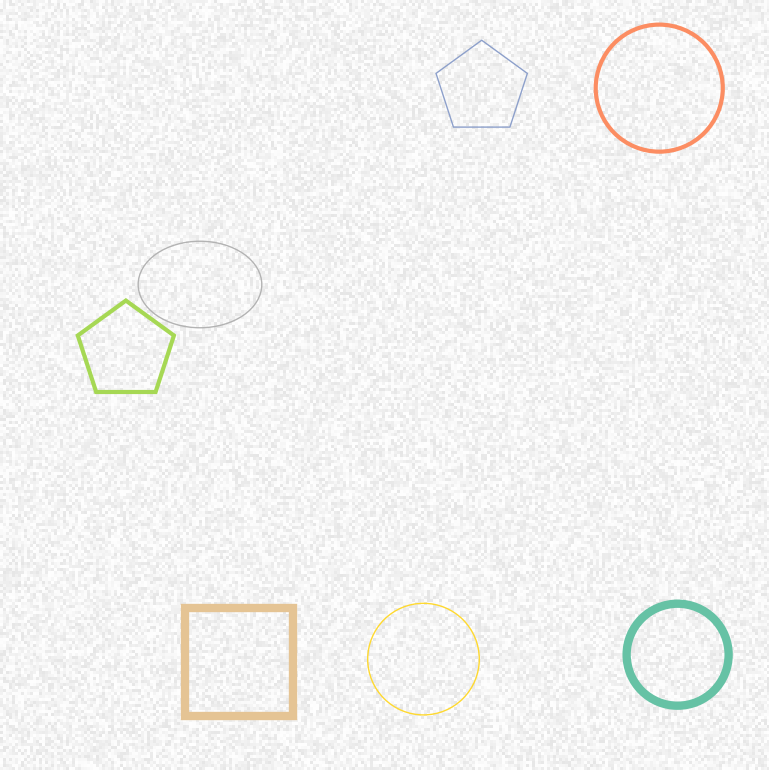[{"shape": "circle", "thickness": 3, "radius": 0.33, "center": [0.88, 0.15]}, {"shape": "circle", "thickness": 1.5, "radius": 0.41, "center": [0.856, 0.886]}, {"shape": "pentagon", "thickness": 0.5, "radius": 0.31, "center": [0.626, 0.885]}, {"shape": "pentagon", "thickness": 1.5, "radius": 0.33, "center": [0.163, 0.544]}, {"shape": "circle", "thickness": 0.5, "radius": 0.36, "center": [0.55, 0.144]}, {"shape": "square", "thickness": 3, "radius": 0.35, "center": [0.31, 0.14]}, {"shape": "oval", "thickness": 0.5, "radius": 0.4, "center": [0.26, 0.631]}]